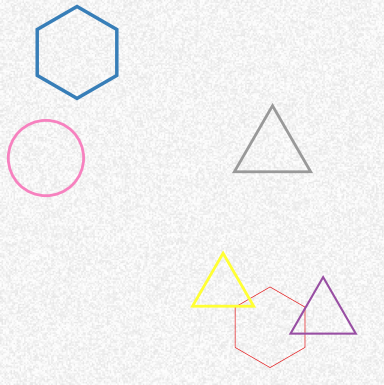[{"shape": "hexagon", "thickness": 0.5, "radius": 0.52, "center": [0.701, 0.15]}, {"shape": "hexagon", "thickness": 2.5, "radius": 0.6, "center": [0.2, 0.864]}, {"shape": "triangle", "thickness": 1.5, "radius": 0.49, "center": [0.839, 0.182]}, {"shape": "triangle", "thickness": 2, "radius": 0.46, "center": [0.579, 0.251]}, {"shape": "circle", "thickness": 2, "radius": 0.49, "center": [0.119, 0.589]}, {"shape": "triangle", "thickness": 2, "radius": 0.57, "center": [0.708, 0.611]}]